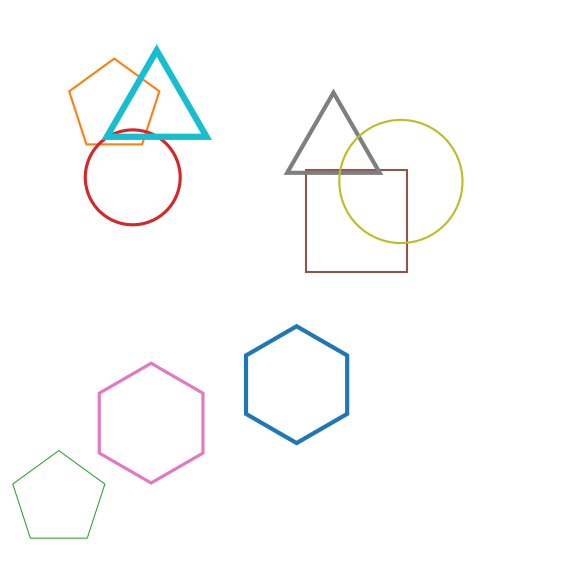[{"shape": "hexagon", "thickness": 2, "radius": 0.51, "center": [0.514, 0.333]}, {"shape": "pentagon", "thickness": 1, "radius": 0.41, "center": [0.198, 0.816]}, {"shape": "pentagon", "thickness": 0.5, "radius": 0.42, "center": [0.102, 0.135]}, {"shape": "circle", "thickness": 1.5, "radius": 0.41, "center": [0.23, 0.692]}, {"shape": "square", "thickness": 1, "radius": 0.44, "center": [0.617, 0.617]}, {"shape": "hexagon", "thickness": 1.5, "radius": 0.52, "center": [0.262, 0.266]}, {"shape": "triangle", "thickness": 2, "radius": 0.46, "center": [0.577, 0.746]}, {"shape": "circle", "thickness": 1, "radius": 0.53, "center": [0.694, 0.685]}, {"shape": "triangle", "thickness": 3, "radius": 0.5, "center": [0.271, 0.812]}]